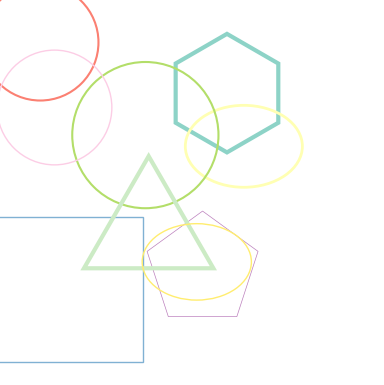[{"shape": "hexagon", "thickness": 3, "radius": 0.77, "center": [0.59, 0.758]}, {"shape": "oval", "thickness": 2, "radius": 0.76, "center": [0.633, 0.62]}, {"shape": "circle", "thickness": 1.5, "radius": 0.76, "center": [0.105, 0.89]}, {"shape": "square", "thickness": 1, "radius": 0.94, "center": [0.184, 0.248]}, {"shape": "circle", "thickness": 1.5, "radius": 0.95, "center": [0.378, 0.649]}, {"shape": "circle", "thickness": 1, "radius": 0.75, "center": [0.141, 0.721]}, {"shape": "pentagon", "thickness": 0.5, "radius": 0.76, "center": [0.526, 0.3]}, {"shape": "triangle", "thickness": 3, "radius": 0.97, "center": [0.386, 0.4]}, {"shape": "oval", "thickness": 1, "radius": 0.71, "center": [0.511, 0.32]}]